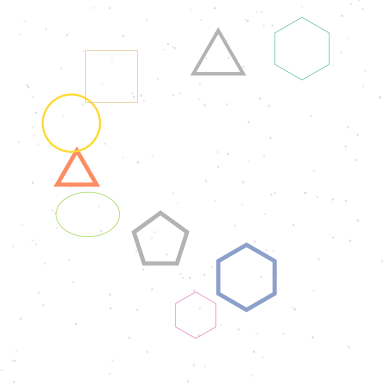[{"shape": "hexagon", "thickness": 0.5, "radius": 0.41, "center": [0.784, 0.874]}, {"shape": "triangle", "thickness": 3, "radius": 0.3, "center": [0.2, 0.55]}, {"shape": "hexagon", "thickness": 3, "radius": 0.42, "center": [0.64, 0.28]}, {"shape": "hexagon", "thickness": 0.5, "radius": 0.3, "center": [0.508, 0.181]}, {"shape": "oval", "thickness": 0.5, "radius": 0.41, "center": [0.228, 0.443]}, {"shape": "circle", "thickness": 1.5, "radius": 0.37, "center": [0.185, 0.68]}, {"shape": "square", "thickness": 0.5, "radius": 0.34, "center": [0.288, 0.802]}, {"shape": "triangle", "thickness": 2.5, "radius": 0.37, "center": [0.567, 0.846]}, {"shape": "pentagon", "thickness": 3, "radius": 0.36, "center": [0.417, 0.374]}]